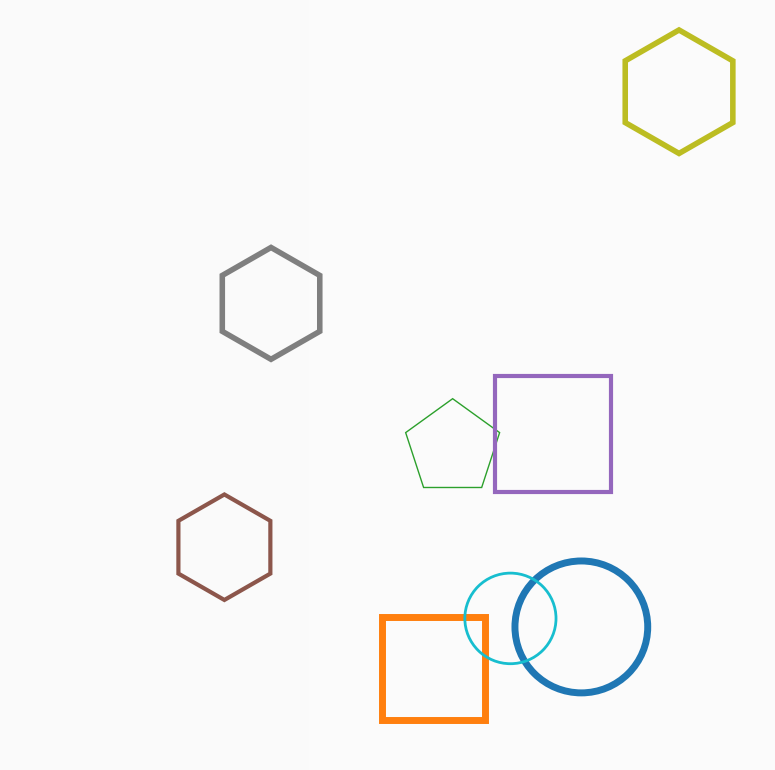[{"shape": "circle", "thickness": 2.5, "radius": 0.43, "center": [0.75, 0.186]}, {"shape": "square", "thickness": 2.5, "radius": 0.33, "center": [0.559, 0.132]}, {"shape": "pentagon", "thickness": 0.5, "radius": 0.32, "center": [0.584, 0.418]}, {"shape": "square", "thickness": 1.5, "radius": 0.38, "center": [0.713, 0.436]}, {"shape": "hexagon", "thickness": 1.5, "radius": 0.34, "center": [0.29, 0.289]}, {"shape": "hexagon", "thickness": 2, "radius": 0.36, "center": [0.35, 0.606]}, {"shape": "hexagon", "thickness": 2, "radius": 0.4, "center": [0.876, 0.881]}, {"shape": "circle", "thickness": 1, "radius": 0.29, "center": [0.659, 0.197]}]